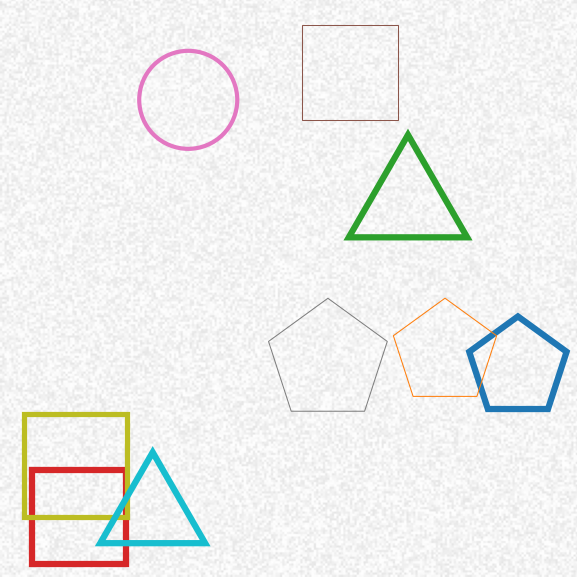[{"shape": "pentagon", "thickness": 3, "radius": 0.44, "center": [0.897, 0.363]}, {"shape": "pentagon", "thickness": 0.5, "radius": 0.47, "center": [0.771, 0.389]}, {"shape": "triangle", "thickness": 3, "radius": 0.59, "center": [0.706, 0.647]}, {"shape": "square", "thickness": 3, "radius": 0.41, "center": [0.137, 0.103]}, {"shape": "square", "thickness": 0.5, "radius": 0.41, "center": [0.606, 0.873]}, {"shape": "circle", "thickness": 2, "radius": 0.42, "center": [0.326, 0.826]}, {"shape": "pentagon", "thickness": 0.5, "radius": 0.54, "center": [0.568, 0.375]}, {"shape": "square", "thickness": 2.5, "radius": 0.45, "center": [0.131, 0.194]}, {"shape": "triangle", "thickness": 3, "radius": 0.52, "center": [0.264, 0.111]}]